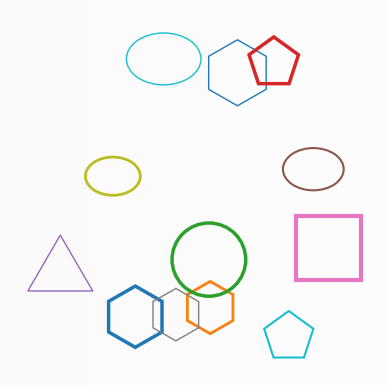[{"shape": "hexagon", "thickness": 2.5, "radius": 0.4, "center": [0.349, 0.177]}, {"shape": "hexagon", "thickness": 1, "radius": 0.43, "center": [0.613, 0.811]}, {"shape": "hexagon", "thickness": 2, "radius": 0.34, "center": [0.542, 0.201]}, {"shape": "circle", "thickness": 2.5, "radius": 0.48, "center": [0.539, 0.326]}, {"shape": "pentagon", "thickness": 2.5, "radius": 0.34, "center": [0.707, 0.837]}, {"shape": "triangle", "thickness": 1, "radius": 0.48, "center": [0.156, 0.293]}, {"shape": "oval", "thickness": 1.5, "radius": 0.39, "center": [0.809, 0.561]}, {"shape": "square", "thickness": 3, "radius": 0.42, "center": [0.848, 0.356]}, {"shape": "hexagon", "thickness": 1, "radius": 0.34, "center": [0.454, 0.183]}, {"shape": "oval", "thickness": 2, "radius": 0.35, "center": [0.291, 0.542]}, {"shape": "oval", "thickness": 1, "radius": 0.48, "center": [0.422, 0.847]}, {"shape": "pentagon", "thickness": 1.5, "radius": 0.33, "center": [0.745, 0.125]}]